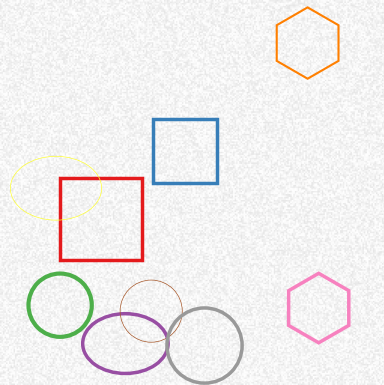[{"shape": "square", "thickness": 2.5, "radius": 0.53, "center": [0.262, 0.43]}, {"shape": "square", "thickness": 2.5, "radius": 0.42, "center": [0.48, 0.607]}, {"shape": "circle", "thickness": 3, "radius": 0.41, "center": [0.156, 0.207]}, {"shape": "oval", "thickness": 2.5, "radius": 0.55, "center": [0.326, 0.108]}, {"shape": "hexagon", "thickness": 1.5, "radius": 0.46, "center": [0.799, 0.888]}, {"shape": "oval", "thickness": 0.5, "radius": 0.59, "center": [0.145, 0.511]}, {"shape": "circle", "thickness": 0.5, "radius": 0.4, "center": [0.393, 0.192]}, {"shape": "hexagon", "thickness": 2.5, "radius": 0.45, "center": [0.828, 0.2]}, {"shape": "circle", "thickness": 2.5, "radius": 0.49, "center": [0.531, 0.103]}]